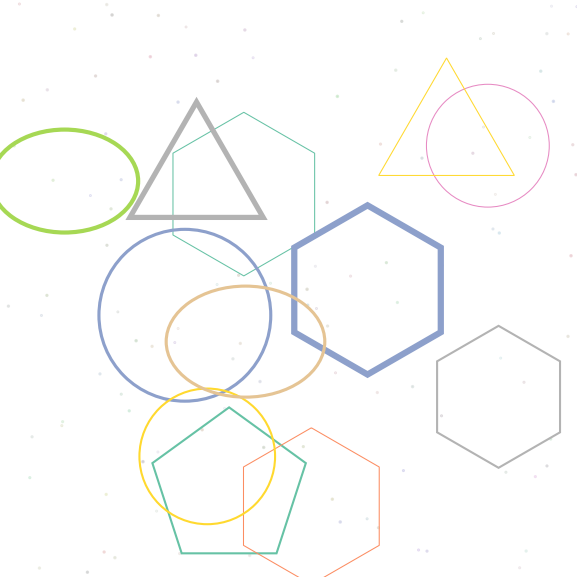[{"shape": "hexagon", "thickness": 0.5, "radius": 0.71, "center": [0.422, 0.663]}, {"shape": "pentagon", "thickness": 1, "radius": 0.7, "center": [0.397, 0.154]}, {"shape": "hexagon", "thickness": 0.5, "radius": 0.68, "center": [0.539, 0.123]}, {"shape": "circle", "thickness": 1.5, "radius": 0.74, "center": [0.32, 0.453]}, {"shape": "hexagon", "thickness": 3, "radius": 0.73, "center": [0.636, 0.497]}, {"shape": "circle", "thickness": 0.5, "radius": 0.53, "center": [0.845, 0.747]}, {"shape": "oval", "thickness": 2, "radius": 0.64, "center": [0.112, 0.686]}, {"shape": "triangle", "thickness": 0.5, "radius": 0.68, "center": [0.773, 0.763]}, {"shape": "circle", "thickness": 1, "radius": 0.59, "center": [0.359, 0.209]}, {"shape": "oval", "thickness": 1.5, "radius": 0.69, "center": [0.425, 0.408]}, {"shape": "hexagon", "thickness": 1, "radius": 0.61, "center": [0.863, 0.312]}, {"shape": "triangle", "thickness": 2.5, "radius": 0.67, "center": [0.34, 0.689]}]